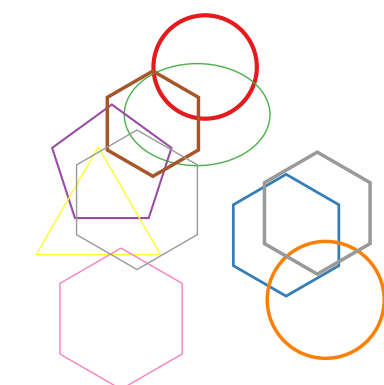[{"shape": "circle", "thickness": 3, "radius": 0.67, "center": [0.533, 0.826]}, {"shape": "hexagon", "thickness": 2, "radius": 0.79, "center": [0.743, 0.389]}, {"shape": "oval", "thickness": 1, "radius": 0.95, "center": [0.512, 0.702]}, {"shape": "pentagon", "thickness": 1.5, "radius": 0.82, "center": [0.29, 0.565]}, {"shape": "circle", "thickness": 2.5, "radius": 0.76, "center": [0.846, 0.221]}, {"shape": "triangle", "thickness": 1, "radius": 0.93, "center": [0.255, 0.432]}, {"shape": "hexagon", "thickness": 2.5, "radius": 0.68, "center": [0.397, 0.679]}, {"shape": "hexagon", "thickness": 1, "radius": 0.92, "center": [0.314, 0.172]}, {"shape": "hexagon", "thickness": 2.5, "radius": 0.79, "center": [0.824, 0.446]}, {"shape": "hexagon", "thickness": 1, "radius": 0.91, "center": [0.356, 0.481]}]